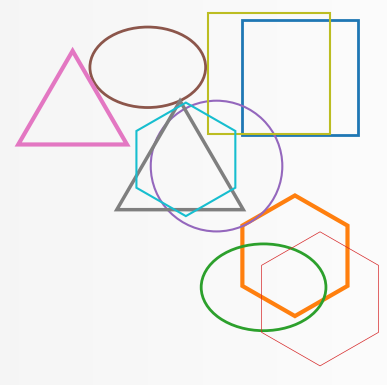[{"shape": "square", "thickness": 2, "radius": 0.75, "center": [0.774, 0.8]}, {"shape": "hexagon", "thickness": 3, "radius": 0.78, "center": [0.761, 0.336]}, {"shape": "oval", "thickness": 2, "radius": 0.8, "center": [0.68, 0.254]}, {"shape": "hexagon", "thickness": 0.5, "radius": 0.87, "center": [0.826, 0.224]}, {"shape": "circle", "thickness": 1.5, "radius": 0.85, "center": [0.559, 0.569]}, {"shape": "oval", "thickness": 2, "radius": 0.75, "center": [0.381, 0.825]}, {"shape": "triangle", "thickness": 3, "radius": 0.81, "center": [0.187, 0.706]}, {"shape": "triangle", "thickness": 2.5, "radius": 0.94, "center": [0.465, 0.55]}, {"shape": "square", "thickness": 1.5, "radius": 0.79, "center": [0.694, 0.808]}, {"shape": "hexagon", "thickness": 1.5, "radius": 0.74, "center": [0.48, 0.586]}]